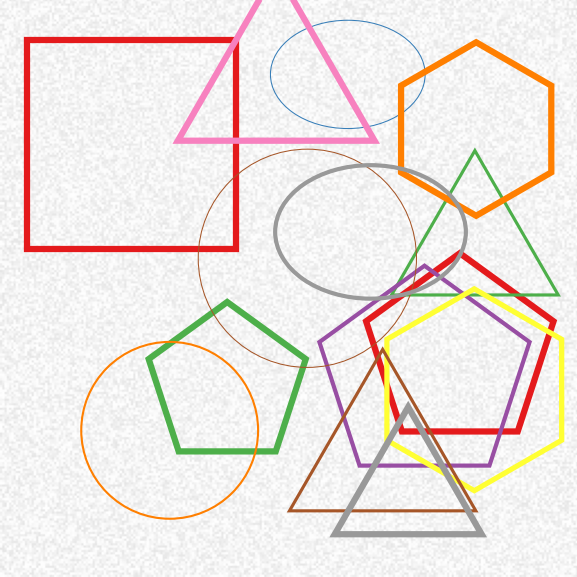[{"shape": "pentagon", "thickness": 3, "radius": 0.85, "center": [0.796, 0.39]}, {"shape": "square", "thickness": 3, "radius": 0.9, "center": [0.228, 0.749]}, {"shape": "oval", "thickness": 0.5, "radius": 0.67, "center": [0.602, 0.87]}, {"shape": "triangle", "thickness": 1.5, "radius": 0.83, "center": [0.822, 0.572]}, {"shape": "pentagon", "thickness": 3, "radius": 0.71, "center": [0.393, 0.333]}, {"shape": "pentagon", "thickness": 2, "radius": 0.96, "center": [0.735, 0.348]}, {"shape": "circle", "thickness": 1, "radius": 0.77, "center": [0.294, 0.254]}, {"shape": "hexagon", "thickness": 3, "radius": 0.75, "center": [0.825, 0.776]}, {"shape": "hexagon", "thickness": 2.5, "radius": 0.87, "center": [0.821, 0.324]}, {"shape": "circle", "thickness": 0.5, "radius": 0.94, "center": [0.532, 0.552]}, {"shape": "triangle", "thickness": 1.5, "radius": 0.93, "center": [0.663, 0.208]}, {"shape": "triangle", "thickness": 3, "radius": 0.98, "center": [0.478, 0.854]}, {"shape": "oval", "thickness": 2, "radius": 0.83, "center": [0.642, 0.598]}, {"shape": "triangle", "thickness": 3, "radius": 0.73, "center": [0.707, 0.147]}]